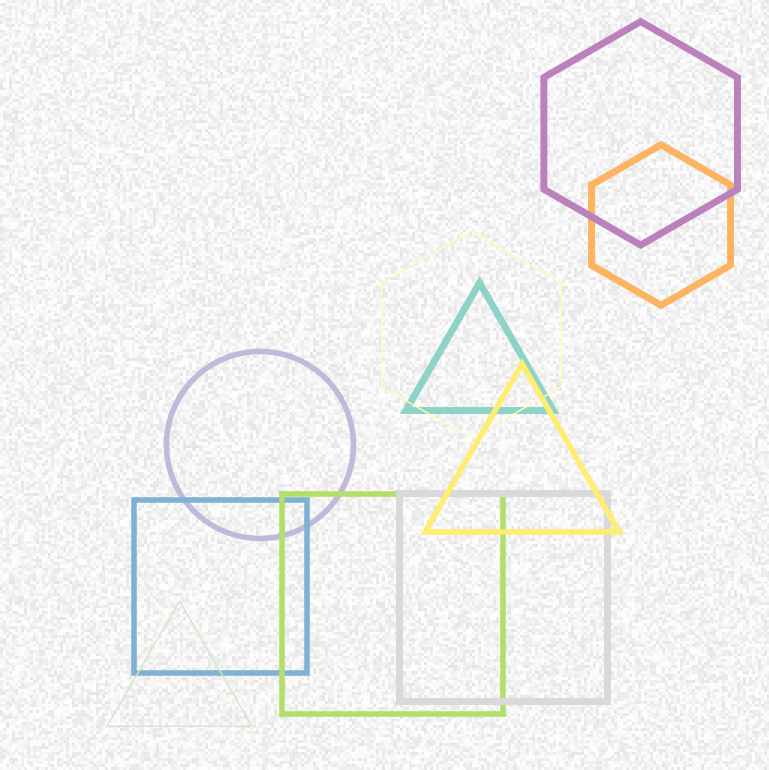[{"shape": "triangle", "thickness": 2.5, "radius": 0.55, "center": [0.623, 0.522]}, {"shape": "hexagon", "thickness": 0.5, "radius": 0.67, "center": [0.612, 0.565]}, {"shape": "circle", "thickness": 2, "radius": 0.61, "center": [0.338, 0.422]}, {"shape": "square", "thickness": 2, "radius": 0.56, "center": [0.287, 0.239]}, {"shape": "hexagon", "thickness": 2.5, "radius": 0.52, "center": [0.858, 0.708]}, {"shape": "square", "thickness": 2, "radius": 0.71, "center": [0.51, 0.216]}, {"shape": "square", "thickness": 2.5, "radius": 0.67, "center": [0.653, 0.224]}, {"shape": "hexagon", "thickness": 2.5, "radius": 0.73, "center": [0.832, 0.827]}, {"shape": "triangle", "thickness": 0.5, "radius": 0.54, "center": [0.233, 0.111]}, {"shape": "triangle", "thickness": 2, "radius": 0.73, "center": [0.678, 0.382]}]